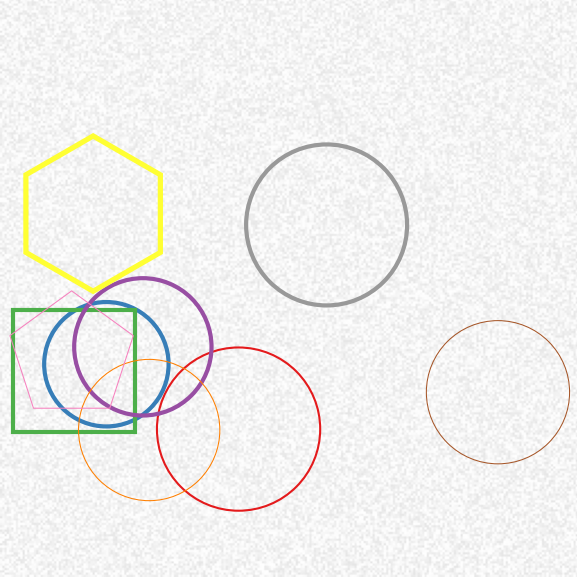[{"shape": "circle", "thickness": 1, "radius": 0.71, "center": [0.413, 0.256]}, {"shape": "circle", "thickness": 2, "radius": 0.54, "center": [0.184, 0.368]}, {"shape": "square", "thickness": 2, "radius": 0.53, "center": [0.128, 0.357]}, {"shape": "circle", "thickness": 2, "radius": 0.59, "center": [0.247, 0.399]}, {"shape": "circle", "thickness": 0.5, "radius": 0.61, "center": [0.258, 0.254]}, {"shape": "hexagon", "thickness": 2.5, "radius": 0.67, "center": [0.161, 0.629]}, {"shape": "circle", "thickness": 0.5, "radius": 0.62, "center": [0.862, 0.32]}, {"shape": "pentagon", "thickness": 0.5, "radius": 0.56, "center": [0.124, 0.383]}, {"shape": "circle", "thickness": 2, "radius": 0.7, "center": [0.566, 0.61]}]